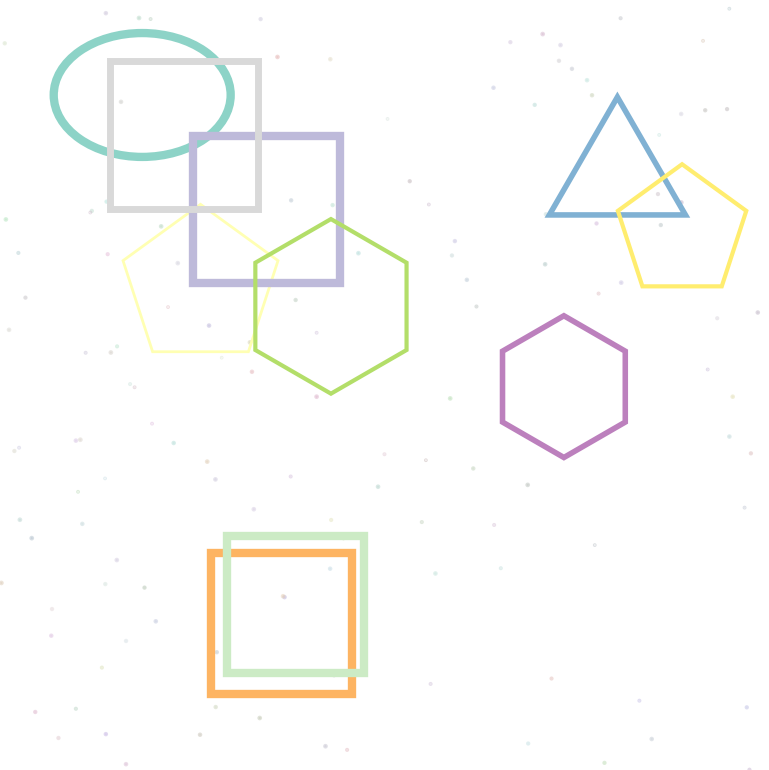[{"shape": "oval", "thickness": 3, "radius": 0.57, "center": [0.185, 0.877]}, {"shape": "pentagon", "thickness": 1, "radius": 0.53, "center": [0.26, 0.629]}, {"shape": "square", "thickness": 3, "radius": 0.48, "center": [0.346, 0.728]}, {"shape": "triangle", "thickness": 2, "radius": 0.51, "center": [0.802, 0.772]}, {"shape": "square", "thickness": 3, "radius": 0.46, "center": [0.366, 0.19]}, {"shape": "hexagon", "thickness": 1.5, "radius": 0.57, "center": [0.43, 0.602]}, {"shape": "square", "thickness": 2.5, "radius": 0.48, "center": [0.239, 0.825]}, {"shape": "hexagon", "thickness": 2, "radius": 0.46, "center": [0.732, 0.498]}, {"shape": "square", "thickness": 3, "radius": 0.45, "center": [0.384, 0.215]}, {"shape": "pentagon", "thickness": 1.5, "radius": 0.44, "center": [0.886, 0.699]}]